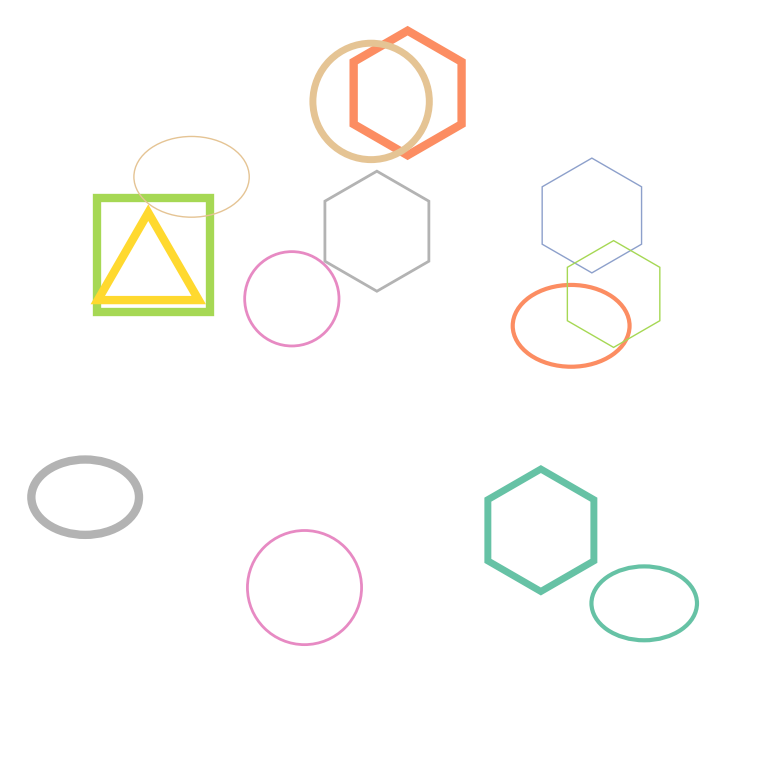[{"shape": "hexagon", "thickness": 2.5, "radius": 0.4, "center": [0.702, 0.311]}, {"shape": "oval", "thickness": 1.5, "radius": 0.34, "center": [0.837, 0.216]}, {"shape": "hexagon", "thickness": 3, "radius": 0.4, "center": [0.529, 0.879]}, {"shape": "oval", "thickness": 1.5, "radius": 0.38, "center": [0.742, 0.577]}, {"shape": "hexagon", "thickness": 0.5, "radius": 0.37, "center": [0.769, 0.72]}, {"shape": "circle", "thickness": 1, "radius": 0.31, "center": [0.379, 0.612]}, {"shape": "circle", "thickness": 1, "radius": 0.37, "center": [0.395, 0.237]}, {"shape": "hexagon", "thickness": 0.5, "radius": 0.35, "center": [0.797, 0.618]}, {"shape": "square", "thickness": 3, "radius": 0.37, "center": [0.2, 0.669]}, {"shape": "triangle", "thickness": 3, "radius": 0.38, "center": [0.193, 0.648]}, {"shape": "circle", "thickness": 2.5, "radius": 0.38, "center": [0.482, 0.868]}, {"shape": "oval", "thickness": 0.5, "radius": 0.37, "center": [0.249, 0.77]}, {"shape": "oval", "thickness": 3, "radius": 0.35, "center": [0.111, 0.354]}, {"shape": "hexagon", "thickness": 1, "radius": 0.39, "center": [0.489, 0.7]}]